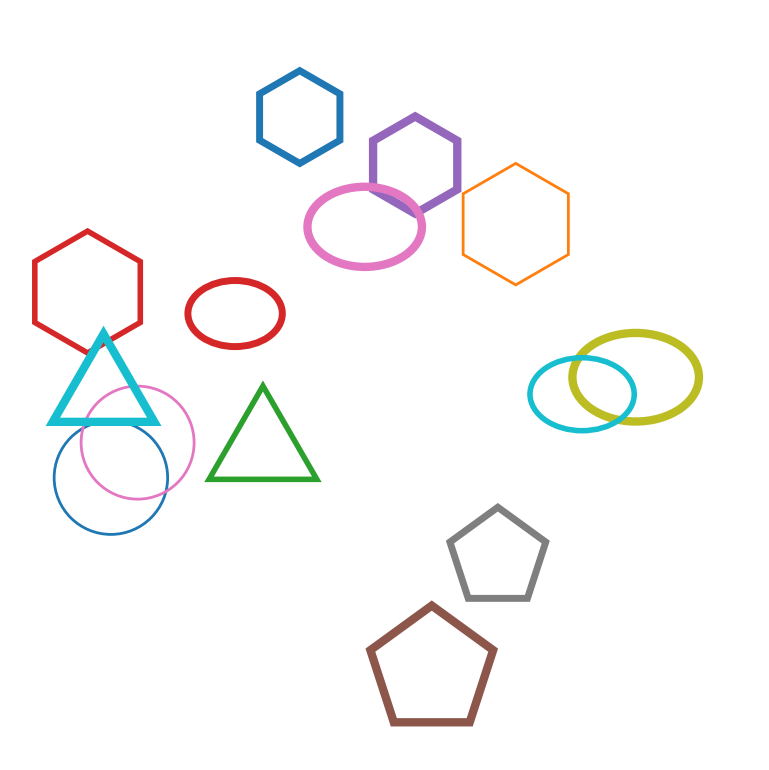[{"shape": "circle", "thickness": 1, "radius": 0.37, "center": [0.144, 0.38]}, {"shape": "hexagon", "thickness": 2.5, "radius": 0.3, "center": [0.389, 0.848]}, {"shape": "hexagon", "thickness": 1, "radius": 0.39, "center": [0.67, 0.709]}, {"shape": "triangle", "thickness": 2, "radius": 0.4, "center": [0.341, 0.418]}, {"shape": "oval", "thickness": 2.5, "radius": 0.31, "center": [0.305, 0.593]}, {"shape": "hexagon", "thickness": 2, "radius": 0.4, "center": [0.114, 0.621]}, {"shape": "hexagon", "thickness": 3, "radius": 0.32, "center": [0.539, 0.786]}, {"shape": "pentagon", "thickness": 3, "radius": 0.42, "center": [0.561, 0.13]}, {"shape": "oval", "thickness": 3, "radius": 0.37, "center": [0.474, 0.705]}, {"shape": "circle", "thickness": 1, "radius": 0.37, "center": [0.179, 0.425]}, {"shape": "pentagon", "thickness": 2.5, "radius": 0.33, "center": [0.647, 0.276]}, {"shape": "oval", "thickness": 3, "radius": 0.41, "center": [0.826, 0.51]}, {"shape": "oval", "thickness": 2, "radius": 0.34, "center": [0.756, 0.488]}, {"shape": "triangle", "thickness": 3, "radius": 0.38, "center": [0.134, 0.49]}]